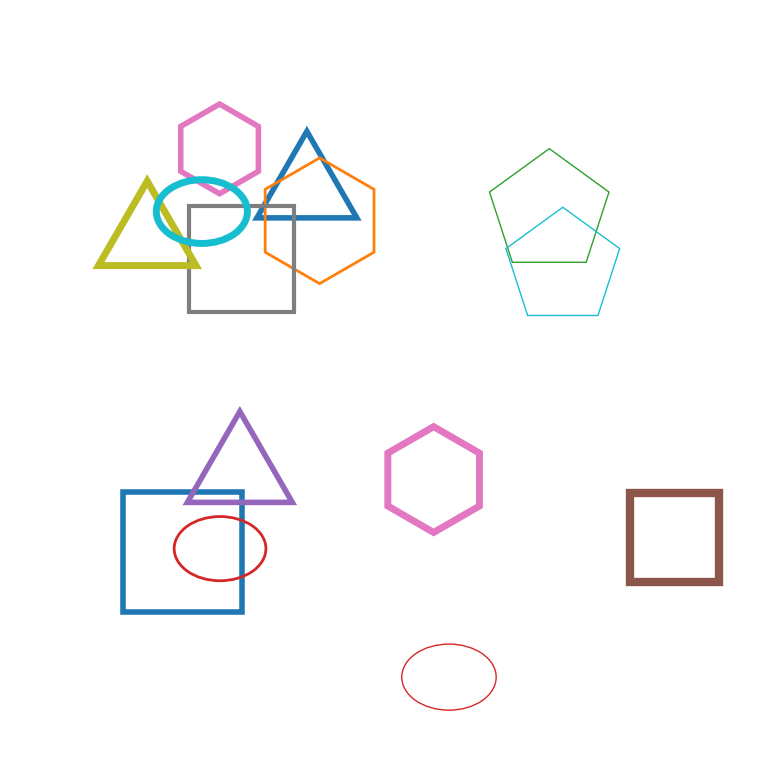[{"shape": "triangle", "thickness": 2, "radius": 0.37, "center": [0.399, 0.754]}, {"shape": "square", "thickness": 2, "radius": 0.39, "center": [0.237, 0.283]}, {"shape": "hexagon", "thickness": 1, "radius": 0.41, "center": [0.415, 0.713]}, {"shape": "pentagon", "thickness": 0.5, "radius": 0.41, "center": [0.713, 0.725]}, {"shape": "oval", "thickness": 1, "radius": 0.3, "center": [0.286, 0.287]}, {"shape": "oval", "thickness": 0.5, "radius": 0.31, "center": [0.583, 0.121]}, {"shape": "triangle", "thickness": 2, "radius": 0.39, "center": [0.311, 0.387]}, {"shape": "square", "thickness": 3, "radius": 0.29, "center": [0.876, 0.302]}, {"shape": "hexagon", "thickness": 2.5, "radius": 0.34, "center": [0.563, 0.377]}, {"shape": "hexagon", "thickness": 2, "radius": 0.29, "center": [0.285, 0.807]}, {"shape": "square", "thickness": 1.5, "radius": 0.34, "center": [0.314, 0.664]}, {"shape": "triangle", "thickness": 2.5, "radius": 0.37, "center": [0.191, 0.692]}, {"shape": "oval", "thickness": 2.5, "radius": 0.3, "center": [0.262, 0.725]}, {"shape": "pentagon", "thickness": 0.5, "radius": 0.39, "center": [0.731, 0.653]}]